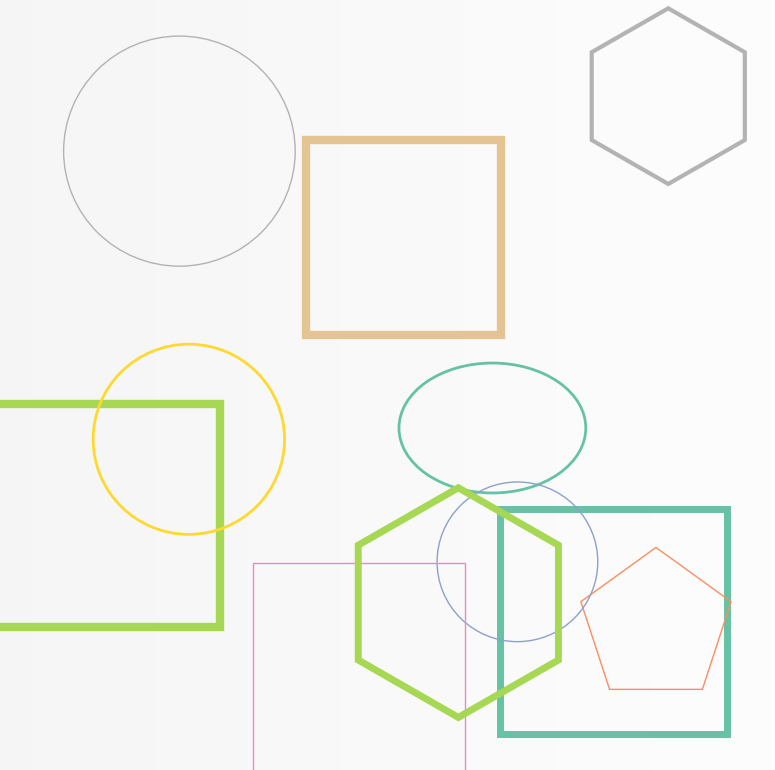[{"shape": "oval", "thickness": 1, "radius": 0.6, "center": [0.635, 0.444]}, {"shape": "square", "thickness": 2.5, "radius": 0.73, "center": [0.792, 0.193]}, {"shape": "pentagon", "thickness": 0.5, "radius": 0.51, "center": [0.846, 0.187]}, {"shape": "circle", "thickness": 0.5, "radius": 0.52, "center": [0.668, 0.27]}, {"shape": "square", "thickness": 0.5, "radius": 0.68, "center": [0.463, 0.133]}, {"shape": "square", "thickness": 3, "radius": 0.72, "center": [0.139, 0.331]}, {"shape": "hexagon", "thickness": 2.5, "radius": 0.75, "center": [0.591, 0.217]}, {"shape": "circle", "thickness": 1, "radius": 0.62, "center": [0.244, 0.43]}, {"shape": "square", "thickness": 3, "radius": 0.63, "center": [0.521, 0.691]}, {"shape": "circle", "thickness": 0.5, "radius": 0.75, "center": [0.231, 0.804]}, {"shape": "hexagon", "thickness": 1.5, "radius": 0.57, "center": [0.862, 0.875]}]